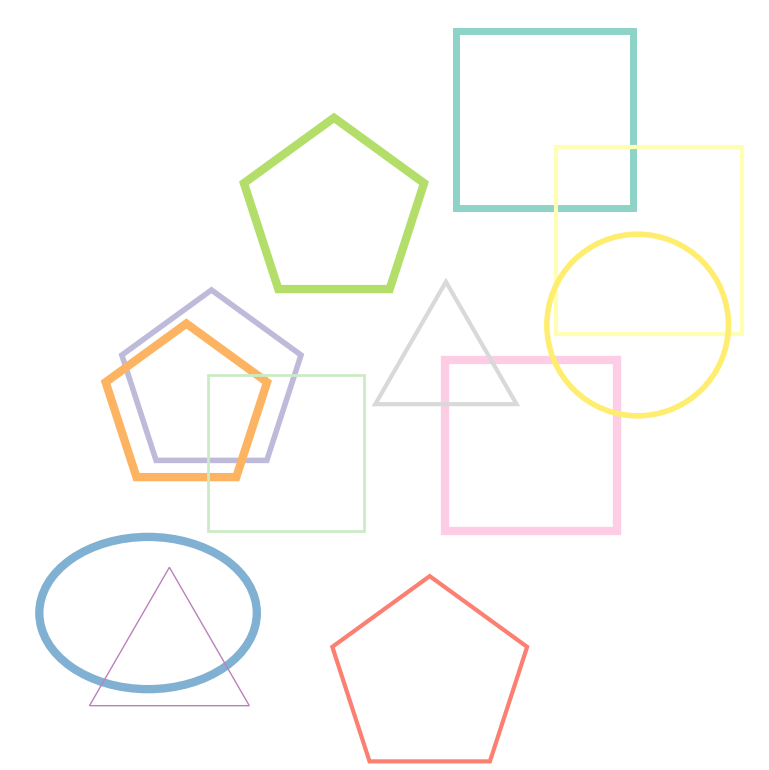[{"shape": "square", "thickness": 2.5, "radius": 0.57, "center": [0.707, 0.845]}, {"shape": "square", "thickness": 1.5, "radius": 0.61, "center": [0.843, 0.688]}, {"shape": "pentagon", "thickness": 2, "radius": 0.61, "center": [0.275, 0.501]}, {"shape": "pentagon", "thickness": 1.5, "radius": 0.66, "center": [0.558, 0.119]}, {"shape": "oval", "thickness": 3, "radius": 0.71, "center": [0.192, 0.204]}, {"shape": "pentagon", "thickness": 3, "radius": 0.55, "center": [0.242, 0.47]}, {"shape": "pentagon", "thickness": 3, "radius": 0.62, "center": [0.434, 0.724]}, {"shape": "square", "thickness": 3, "radius": 0.56, "center": [0.689, 0.422]}, {"shape": "triangle", "thickness": 1.5, "radius": 0.53, "center": [0.579, 0.528]}, {"shape": "triangle", "thickness": 0.5, "radius": 0.6, "center": [0.22, 0.143]}, {"shape": "square", "thickness": 1, "radius": 0.5, "center": [0.372, 0.412]}, {"shape": "circle", "thickness": 2, "radius": 0.59, "center": [0.828, 0.578]}]